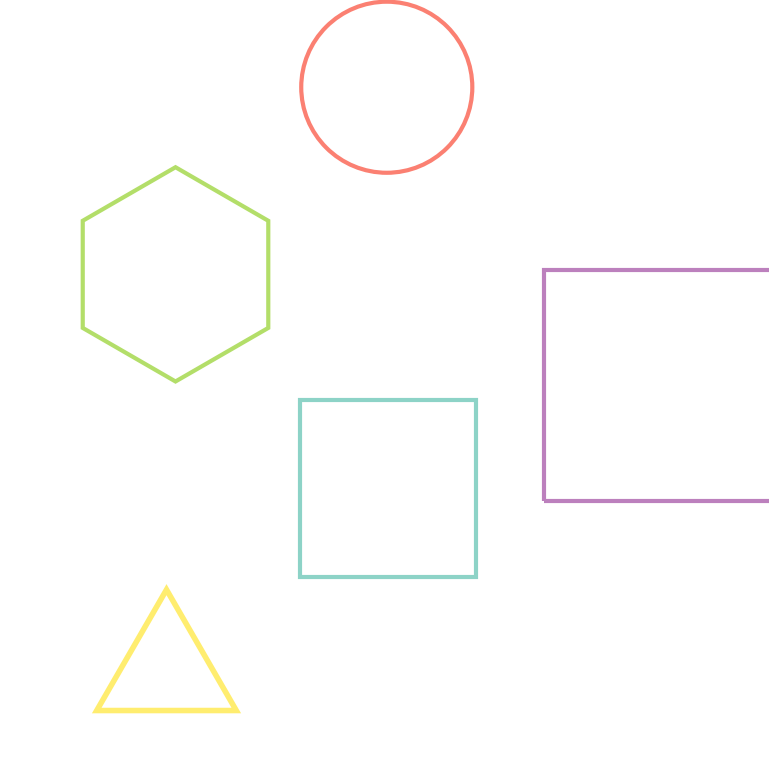[{"shape": "square", "thickness": 1.5, "radius": 0.57, "center": [0.504, 0.366]}, {"shape": "circle", "thickness": 1.5, "radius": 0.56, "center": [0.502, 0.887]}, {"shape": "hexagon", "thickness": 1.5, "radius": 0.7, "center": [0.228, 0.644]}, {"shape": "square", "thickness": 1.5, "radius": 0.75, "center": [0.857, 0.499]}, {"shape": "triangle", "thickness": 2, "radius": 0.52, "center": [0.216, 0.13]}]